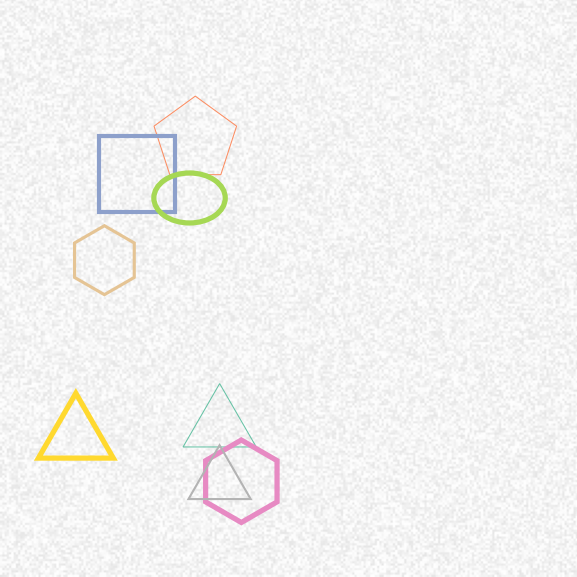[{"shape": "triangle", "thickness": 0.5, "radius": 0.37, "center": [0.38, 0.262]}, {"shape": "pentagon", "thickness": 0.5, "radius": 0.38, "center": [0.338, 0.757]}, {"shape": "square", "thickness": 2, "radius": 0.33, "center": [0.237, 0.698]}, {"shape": "hexagon", "thickness": 2.5, "radius": 0.36, "center": [0.418, 0.166]}, {"shape": "oval", "thickness": 2.5, "radius": 0.31, "center": [0.328, 0.656]}, {"shape": "triangle", "thickness": 2.5, "radius": 0.37, "center": [0.131, 0.243]}, {"shape": "hexagon", "thickness": 1.5, "radius": 0.3, "center": [0.181, 0.549]}, {"shape": "triangle", "thickness": 1, "radius": 0.31, "center": [0.38, 0.166]}]